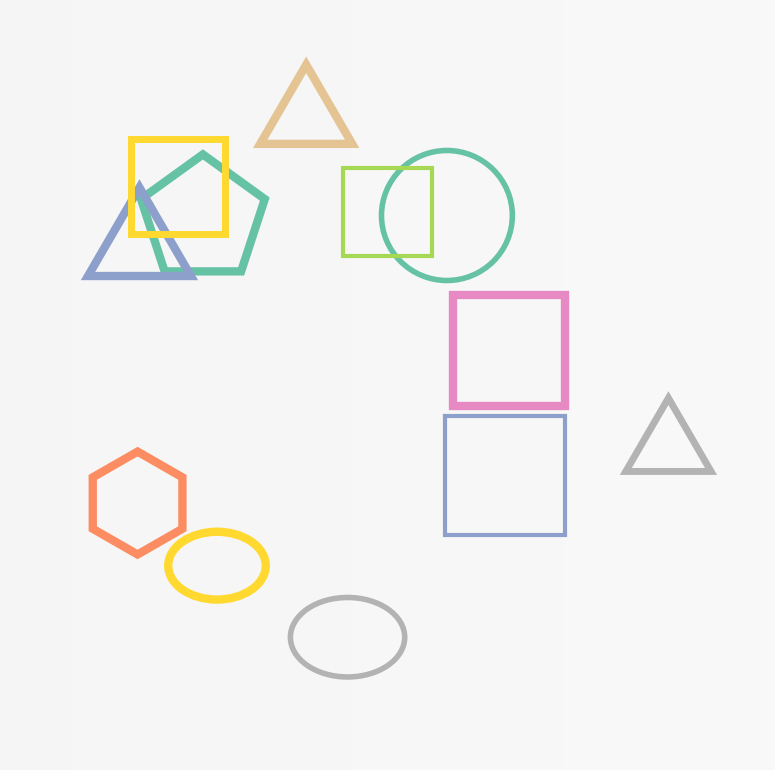[{"shape": "circle", "thickness": 2, "radius": 0.42, "center": [0.577, 0.72]}, {"shape": "pentagon", "thickness": 3, "radius": 0.42, "center": [0.262, 0.716]}, {"shape": "hexagon", "thickness": 3, "radius": 0.33, "center": [0.178, 0.347]}, {"shape": "square", "thickness": 1.5, "radius": 0.39, "center": [0.652, 0.382]}, {"shape": "triangle", "thickness": 3, "radius": 0.38, "center": [0.18, 0.68]}, {"shape": "square", "thickness": 3, "radius": 0.36, "center": [0.657, 0.545]}, {"shape": "square", "thickness": 1.5, "radius": 0.29, "center": [0.5, 0.725]}, {"shape": "oval", "thickness": 3, "radius": 0.31, "center": [0.28, 0.265]}, {"shape": "square", "thickness": 2.5, "radius": 0.31, "center": [0.23, 0.758]}, {"shape": "triangle", "thickness": 3, "radius": 0.34, "center": [0.395, 0.847]}, {"shape": "oval", "thickness": 2, "radius": 0.37, "center": [0.448, 0.172]}, {"shape": "triangle", "thickness": 2.5, "radius": 0.32, "center": [0.862, 0.419]}]